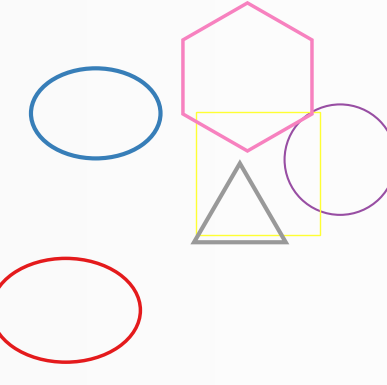[{"shape": "oval", "thickness": 2.5, "radius": 0.96, "center": [0.17, 0.194]}, {"shape": "oval", "thickness": 3, "radius": 0.84, "center": [0.247, 0.706]}, {"shape": "circle", "thickness": 1.5, "radius": 0.72, "center": [0.878, 0.585]}, {"shape": "square", "thickness": 1, "radius": 0.8, "center": [0.665, 0.55]}, {"shape": "hexagon", "thickness": 2.5, "radius": 0.96, "center": [0.639, 0.8]}, {"shape": "triangle", "thickness": 3, "radius": 0.68, "center": [0.619, 0.439]}]